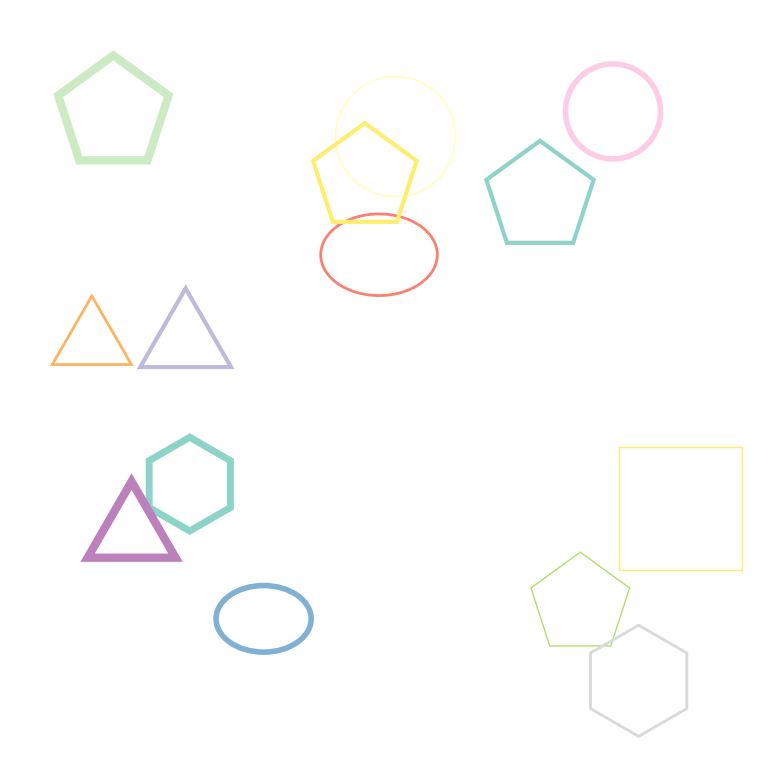[{"shape": "pentagon", "thickness": 1.5, "radius": 0.37, "center": [0.701, 0.744]}, {"shape": "hexagon", "thickness": 2.5, "radius": 0.3, "center": [0.246, 0.371]}, {"shape": "circle", "thickness": 0.5, "radius": 0.39, "center": [0.514, 0.823]}, {"shape": "triangle", "thickness": 1.5, "radius": 0.34, "center": [0.241, 0.557]}, {"shape": "oval", "thickness": 1, "radius": 0.38, "center": [0.492, 0.669]}, {"shape": "oval", "thickness": 2, "radius": 0.31, "center": [0.342, 0.196]}, {"shape": "triangle", "thickness": 1, "radius": 0.3, "center": [0.119, 0.556]}, {"shape": "pentagon", "thickness": 0.5, "radius": 0.34, "center": [0.754, 0.216]}, {"shape": "circle", "thickness": 2, "radius": 0.31, "center": [0.796, 0.855]}, {"shape": "hexagon", "thickness": 1, "radius": 0.36, "center": [0.829, 0.116]}, {"shape": "triangle", "thickness": 3, "radius": 0.33, "center": [0.171, 0.309]}, {"shape": "pentagon", "thickness": 3, "radius": 0.38, "center": [0.147, 0.853]}, {"shape": "square", "thickness": 0.5, "radius": 0.4, "center": [0.884, 0.339]}, {"shape": "pentagon", "thickness": 1.5, "radius": 0.35, "center": [0.474, 0.769]}]